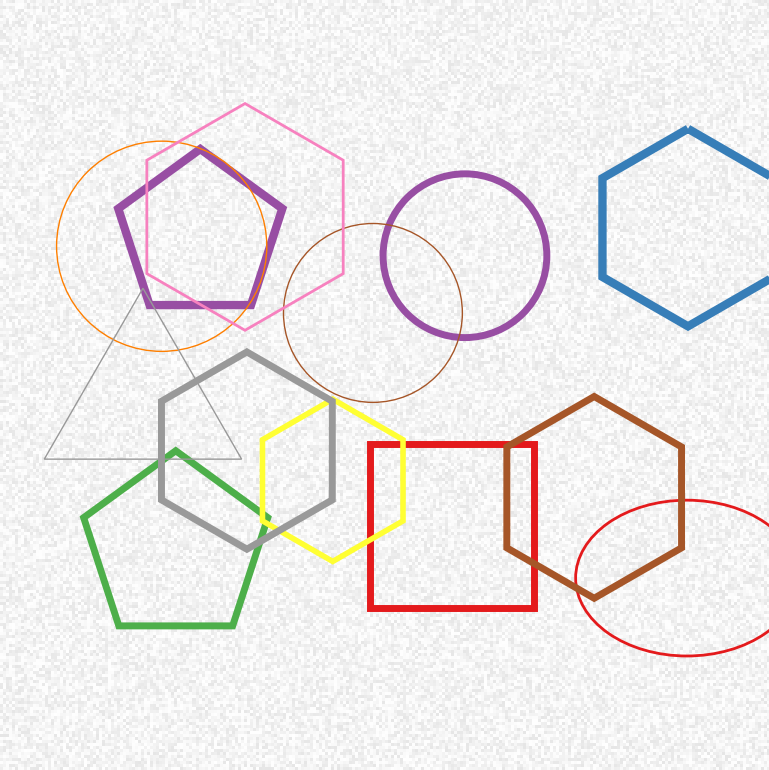[{"shape": "square", "thickness": 2.5, "radius": 0.53, "center": [0.587, 0.317]}, {"shape": "oval", "thickness": 1, "radius": 0.72, "center": [0.892, 0.249]}, {"shape": "hexagon", "thickness": 3, "radius": 0.64, "center": [0.894, 0.704]}, {"shape": "pentagon", "thickness": 2.5, "radius": 0.63, "center": [0.228, 0.289]}, {"shape": "circle", "thickness": 2.5, "radius": 0.53, "center": [0.604, 0.668]}, {"shape": "pentagon", "thickness": 3, "radius": 0.56, "center": [0.26, 0.694]}, {"shape": "circle", "thickness": 0.5, "radius": 0.68, "center": [0.21, 0.68]}, {"shape": "hexagon", "thickness": 2, "radius": 0.53, "center": [0.432, 0.376]}, {"shape": "circle", "thickness": 0.5, "radius": 0.58, "center": [0.484, 0.594]}, {"shape": "hexagon", "thickness": 2.5, "radius": 0.66, "center": [0.772, 0.354]}, {"shape": "hexagon", "thickness": 1, "radius": 0.74, "center": [0.318, 0.718]}, {"shape": "hexagon", "thickness": 2.5, "radius": 0.64, "center": [0.321, 0.415]}, {"shape": "triangle", "thickness": 0.5, "radius": 0.74, "center": [0.186, 0.478]}]